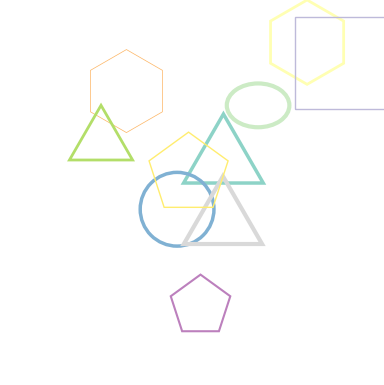[{"shape": "triangle", "thickness": 2.5, "radius": 0.6, "center": [0.58, 0.584]}, {"shape": "hexagon", "thickness": 2, "radius": 0.55, "center": [0.798, 0.891]}, {"shape": "square", "thickness": 1, "radius": 0.6, "center": [0.884, 0.837]}, {"shape": "circle", "thickness": 2.5, "radius": 0.48, "center": [0.46, 0.457]}, {"shape": "hexagon", "thickness": 0.5, "radius": 0.54, "center": [0.328, 0.763]}, {"shape": "triangle", "thickness": 2, "radius": 0.47, "center": [0.262, 0.632]}, {"shape": "triangle", "thickness": 3, "radius": 0.59, "center": [0.579, 0.425]}, {"shape": "pentagon", "thickness": 1.5, "radius": 0.41, "center": [0.521, 0.205]}, {"shape": "oval", "thickness": 3, "radius": 0.41, "center": [0.67, 0.726]}, {"shape": "pentagon", "thickness": 1, "radius": 0.54, "center": [0.49, 0.549]}]